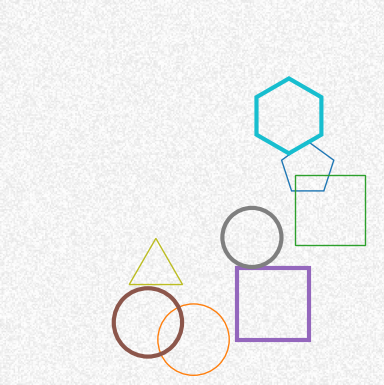[{"shape": "pentagon", "thickness": 1, "radius": 0.36, "center": [0.799, 0.562]}, {"shape": "circle", "thickness": 1, "radius": 0.46, "center": [0.503, 0.118]}, {"shape": "square", "thickness": 1, "radius": 0.45, "center": [0.857, 0.454]}, {"shape": "square", "thickness": 3, "radius": 0.47, "center": [0.71, 0.21]}, {"shape": "circle", "thickness": 3, "radius": 0.44, "center": [0.384, 0.163]}, {"shape": "circle", "thickness": 3, "radius": 0.38, "center": [0.654, 0.383]}, {"shape": "triangle", "thickness": 1, "radius": 0.4, "center": [0.405, 0.301]}, {"shape": "hexagon", "thickness": 3, "radius": 0.49, "center": [0.75, 0.699]}]